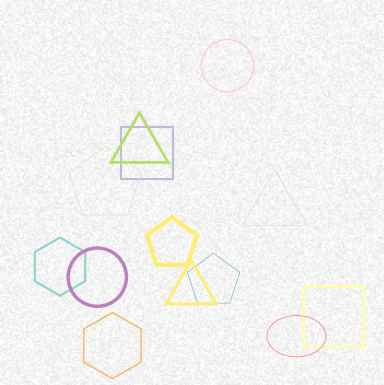[{"shape": "hexagon", "thickness": 1.5, "radius": 0.38, "center": [0.156, 0.307]}, {"shape": "square", "thickness": 2, "radius": 0.39, "center": [0.864, 0.18]}, {"shape": "square", "thickness": 1.5, "radius": 0.34, "center": [0.381, 0.602]}, {"shape": "oval", "thickness": 0.5, "radius": 0.38, "center": [0.77, 0.127]}, {"shape": "pentagon", "thickness": 0.5, "radius": 0.36, "center": [0.555, 0.271]}, {"shape": "hexagon", "thickness": 1, "radius": 0.43, "center": [0.292, 0.102]}, {"shape": "triangle", "thickness": 2, "radius": 0.43, "center": [0.362, 0.621]}, {"shape": "circle", "thickness": 1, "radius": 0.34, "center": [0.591, 0.829]}, {"shape": "triangle", "thickness": 0.5, "radius": 0.48, "center": [0.714, 0.463]}, {"shape": "circle", "thickness": 2.5, "radius": 0.38, "center": [0.253, 0.28]}, {"shape": "pentagon", "thickness": 0.5, "radius": 0.49, "center": [0.273, 0.522]}, {"shape": "pentagon", "thickness": 3, "radius": 0.34, "center": [0.447, 0.367]}, {"shape": "triangle", "thickness": 2, "radius": 0.38, "center": [0.497, 0.248]}]